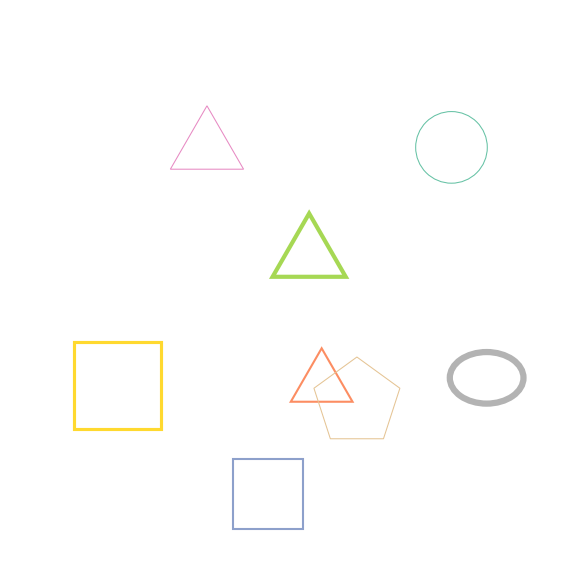[{"shape": "circle", "thickness": 0.5, "radius": 0.31, "center": [0.782, 0.744]}, {"shape": "triangle", "thickness": 1, "radius": 0.31, "center": [0.557, 0.334]}, {"shape": "square", "thickness": 1, "radius": 0.3, "center": [0.465, 0.143]}, {"shape": "triangle", "thickness": 0.5, "radius": 0.37, "center": [0.358, 0.743]}, {"shape": "triangle", "thickness": 2, "radius": 0.37, "center": [0.535, 0.556]}, {"shape": "square", "thickness": 1.5, "radius": 0.38, "center": [0.204, 0.332]}, {"shape": "pentagon", "thickness": 0.5, "radius": 0.39, "center": [0.618, 0.303]}, {"shape": "oval", "thickness": 3, "radius": 0.32, "center": [0.843, 0.345]}]